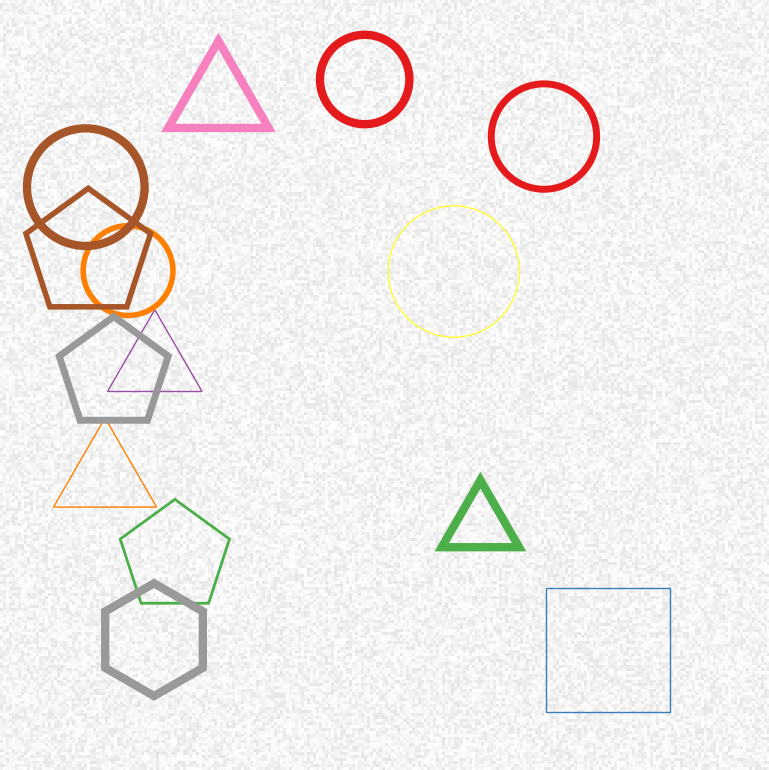[{"shape": "circle", "thickness": 3, "radius": 0.29, "center": [0.474, 0.897]}, {"shape": "circle", "thickness": 2.5, "radius": 0.34, "center": [0.706, 0.823]}, {"shape": "square", "thickness": 0.5, "radius": 0.4, "center": [0.79, 0.156]}, {"shape": "triangle", "thickness": 3, "radius": 0.29, "center": [0.624, 0.318]}, {"shape": "pentagon", "thickness": 1, "radius": 0.37, "center": [0.227, 0.277]}, {"shape": "triangle", "thickness": 0.5, "radius": 0.35, "center": [0.201, 0.527]}, {"shape": "triangle", "thickness": 0.5, "radius": 0.39, "center": [0.136, 0.38]}, {"shape": "circle", "thickness": 2, "radius": 0.29, "center": [0.166, 0.649]}, {"shape": "circle", "thickness": 0.5, "radius": 0.43, "center": [0.589, 0.647]}, {"shape": "circle", "thickness": 3, "radius": 0.38, "center": [0.111, 0.757]}, {"shape": "pentagon", "thickness": 2, "radius": 0.43, "center": [0.115, 0.67]}, {"shape": "triangle", "thickness": 3, "radius": 0.38, "center": [0.284, 0.871]}, {"shape": "hexagon", "thickness": 3, "radius": 0.37, "center": [0.2, 0.169]}, {"shape": "pentagon", "thickness": 2.5, "radius": 0.37, "center": [0.148, 0.514]}]